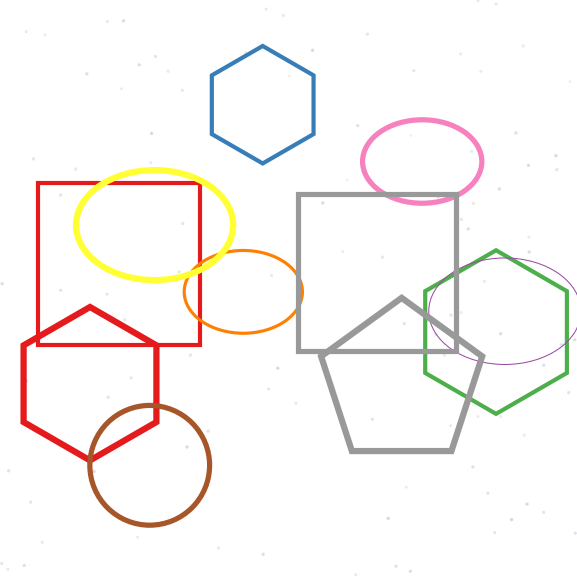[{"shape": "square", "thickness": 2, "radius": 0.7, "center": [0.207, 0.542]}, {"shape": "hexagon", "thickness": 3, "radius": 0.66, "center": [0.156, 0.335]}, {"shape": "hexagon", "thickness": 2, "radius": 0.51, "center": [0.455, 0.818]}, {"shape": "hexagon", "thickness": 2, "radius": 0.71, "center": [0.859, 0.424]}, {"shape": "oval", "thickness": 0.5, "radius": 0.66, "center": [0.874, 0.46]}, {"shape": "oval", "thickness": 1.5, "radius": 0.51, "center": [0.421, 0.494]}, {"shape": "oval", "thickness": 3, "radius": 0.68, "center": [0.268, 0.609]}, {"shape": "circle", "thickness": 2.5, "radius": 0.52, "center": [0.259, 0.193]}, {"shape": "oval", "thickness": 2.5, "radius": 0.52, "center": [0.731, 0.719]}, {"shape": "square", "thickness": 2.5, "radius": 0.68, "center": [0.653, 0.528]}, {"shape": "pentagon", "thickness": 3, "radius": 0.73, "center": [0.695, 0.337]}]